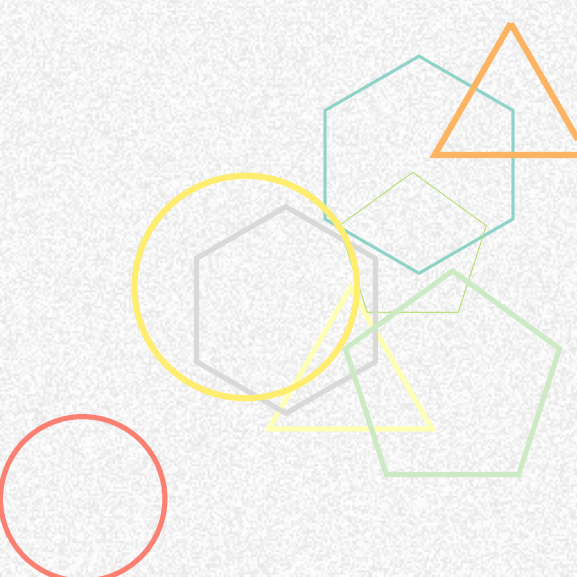[{"shape": "hexagon", "thickness": 1.5, "radius": 0.94, "center": [0.726, 0.714]}, {"shape": "triangle", "thickness": 2.5, "radius": 0.82, "center": [0.607, 0.338]}, {"shape": "circle", "thickness": 2.5, "radius": 0.71, "center": [0.143, 0.135]}, {"shape": "triangle", "thickness": 3, "radius": 0.76, "center": [0.884, 0.807]}, {"shape": "pentagon", "thickness": 0.5, "radius": 0.67, "center": [0.715, 0.567]}, {"shape": "hexagon", "thickness": 2.5, "radius": 0.89, "center": [0.495, 0.462]}, {"shape": "pentagon", "thickness": 2.5, "radius": 0.97, "center": [0.784, 0.335]}, {"shape": "circle", "thickness": 3, "radius": 0.96, "center": [0.426, 0.502]}]